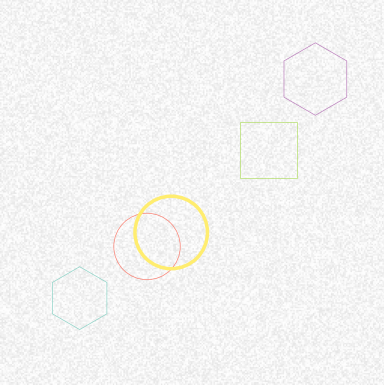[{"shape": "hexagon", "thickness": 0.5, "radius": 0.41, "center": [0.207, 0.226]}, {"shape": "circle", "thickness": 0.5, "radius": 0.43, "center": [0.382, 0.36]}, {"shape": "square", "thickness": 0.5, "radius": 0.37, "center": [0.697, 0.611]}, {"shape": "hexagon", "thickness": 0.5, "radius": 0.47, "center": [0.819, 0.795]}, {"shape": "circle", "thickness": 2.5, "radius": 0.47, "center": [0.445, 0.396]}]